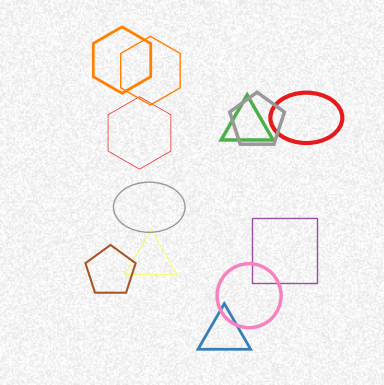[{"shape": "hexagon", "thickness": 0.5, "radius": 0.47, "center": [0.362, 0.655]}, {"shape": "oval", "thickness": 3, "radius": 0.47, "center": [0.796, 0.694]}, {"shape": "triangle", "thickness": 2, "radius": 0.39, "center": [0.583, 0.132]}, {"shape": "triangle", "thickness": 2.5, "radius": 0.39, "center": [0.642, 0.675]}, {"shape": "square", "thickness": 1, "radius": 0.42, "center": [0.738, 0.35]}, {"shape": "hexagon", "thickness": 1, "radius": 0.45, "center": [0.391, 0.816]}, {"shape": "hexagon", "thickness": 2, "radius": 0.43, "center": [0.317, 0.844]}, {"shape": "triangle", "thickness": 0.5, "radius": 0.39, "center": [0.392, 0.327]}, {"shape": "pentagon", "thickness": 1.5, "radius": 0.34, "center": [0.287, 0.295]}, {"shape": "circle", "thickness": 2.5, "radius": 0.42, "center": [0.647, 0.232]}, {"shape": "oval", "thickness": 1, "radius": 0.47, "center": [0.388, 0.462]}, {"shape": "pentagon", "thickness": 2.5, "radius": 0.37, "center": [0.668, 0.686]}]